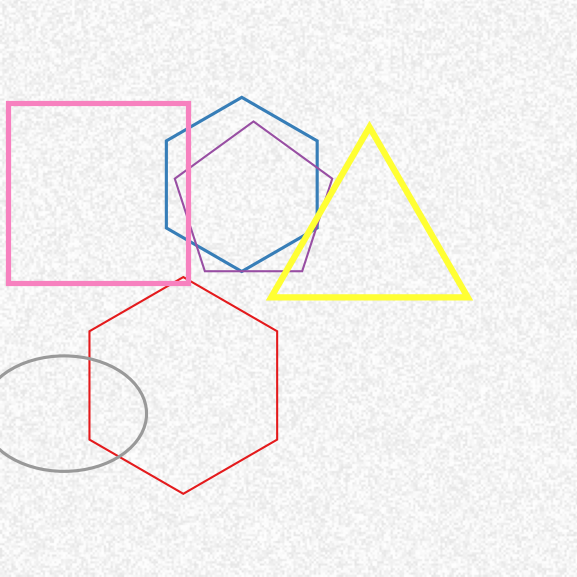[{"shape": "hexagon", "thickness": 1, "radius": 0.94, "center": [0.317, 0.332]}, {"shape": "hexagon", "thickness": 1.5, "radius": 0.75, "center": [0.419, 0.68]}, {"shape": "pentagon", "thickness": 1, "radius": 0.72, "center": [0.439, 0.645]}, {"shape": "triangle", "thickness": 3, "radius": 0.98, "center": [0.64, 0.583]}, {"shape": "square", "thickness": 2.5, "radius": 0.78, "center": [0.169, 0.665]}, {"shape": "oval", "thickness": 1.5, "radius": 0.71, "center": [0.111, 0.283]}]